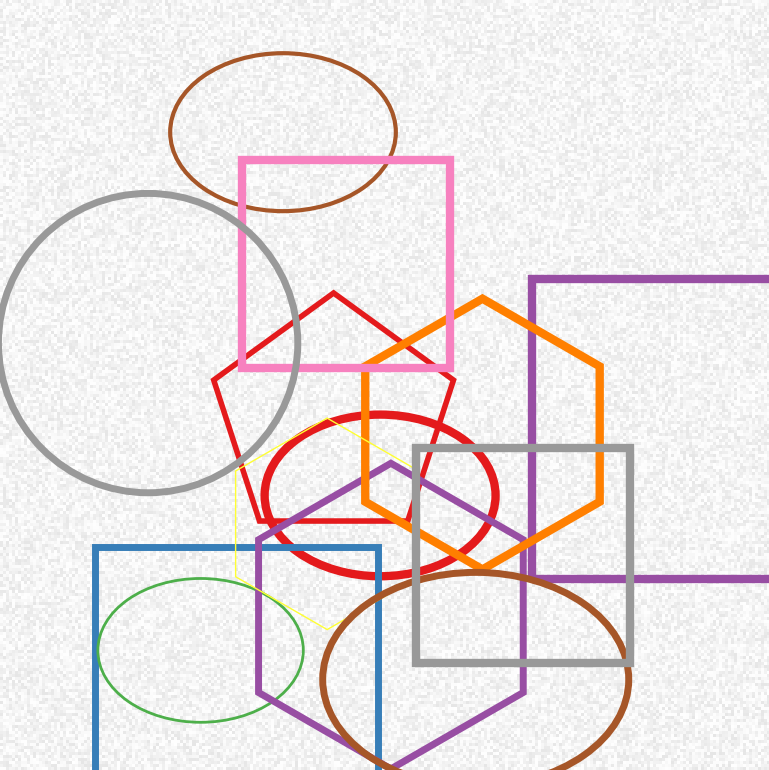[{"shape": "oval", "thickness": 3, "radius": 0.75, "center": [0.494, 0.357]}, {"shape": "pentagon", "thickness": 2, "radius": 0.82, "center": [0.433, 0.456]}, {"shape": "square", "thickness": 2.5, "radius": 0.92, "center": [0.307, 0.106]}, {"shape": "oval", "thickness": 1, "radius": 0.67, "center": [0.261, 0.155]}, {"shape": "square", "thickness": 3, "radius": 0.98, "center": [0.886, 0.443]}, {"shape": "hexagon", "thickness": 2.5, "radius": 0.99, "center": [0.508, 0.2]}, {"shape": "hexagon", "thickness": 3, "radius": 0.88, "center": [0.627, 0.436]}, {"shape": "hexagon", "thickness": 0.5, "radius": 0.69, "center": [0.425, 0.32]}, {"shape": "oval", "thickness": 1.5, "radius": 0.73, "center": [0.368, 0.828]}, {"shape": "oval", "thickness": 2.5, "radius": 0.99, "center": [0.618, 0.118]}, {"shape": "square", "thickness": 3, "radius": 0.67, "center": [0.45, 0.657]}, {"shape": "square", "thickness": 3, "radius": 0.7, "center": [0.679, 0.278]}, {"shape": "circle", "thickness": 2.5, "radius": 0.97, "center": [0.192, 0.554]}]